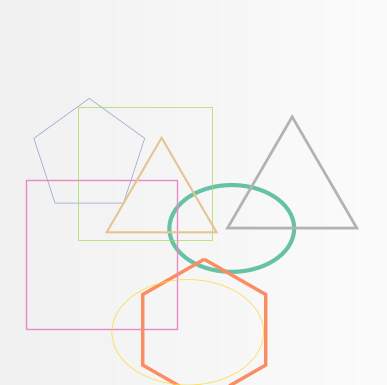[{"shape": "oval", "thickness": 3, "radius": 0.8, "center": [0.598, 0.407]}, {"shape": "hexagon", "thickness": 2.5, "radius": 0.92, "center": [0.527, 0.143]}, {"shape": "pentagon", "thickness": 0.5, "radius": 0.75, "center": [0.23, 0.594]}, {"shape": "square", "thickness": 1, "radius": 0.97, "center": [0.262, 0.34]}, {"shape": "square", "thickness": 0.5, "radius": 0.86, "center": [0.374, 0.55]}, {"shape": "oval", "thickness": 0.5, "radius": 0.98, "center": [0.484, 0.137]}, {"shape": "triangle", "thickness": 1.5, "radius": 0.82, "center": [0.417, 0.478]}, {"shape": "triangle", "thickness": 2, "radius": 0.96, "center": [0.754, 0.504]}]